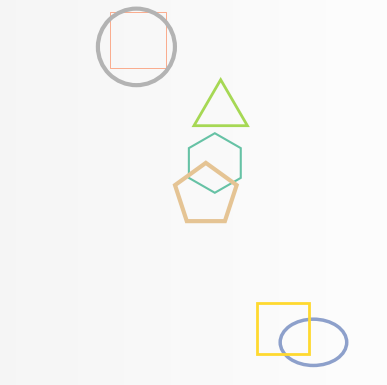[{"shape": "hexagon", "thickness": 1.5, "radius": 0.39, "center": [0.554, 0.577]}, {"shape": "square", "thickness": 0.5, "radius": 0.36, "center": [0.355, 0.896]}, {"shape": "oval", "thickness": 2.5, "radius": 0.43, "center": [0.809, 0.111]}, {"shape": "triangle", "thickness": 2, "radius": 0.4, "center": [0.569, 0.713]}, {"shape": "square", "thickness": 2, "radius": 0.33, "center": [0.73, 0.148]}, {"shape": "pentagon", "thickness": 3, "radius": 0.42, "center": [0.531, 0.493]}, {"shape": "circle", "thickness": 3, "radius": 0.5, "center": [0.352, 0.878]}]